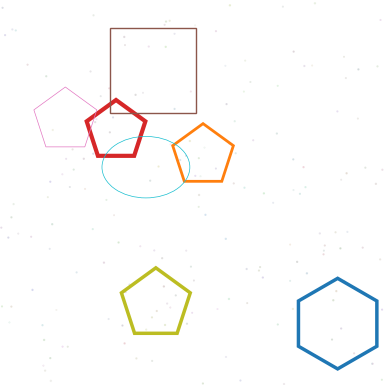[{"shape": "hexagon", "thickness": 2.5, "radius": 0.59, "center": [0.877, 0.159]}, {"shape": "pentagon", "thickness": 2, "radius": 0.41, "center": [0.527, 0.596]}, {"shape": "pentagon", "thickness": 3, "radius": 0.4, "center": [0.301, 0.66]}, {"shape": "square", "thickness": 1, "radius": 0.55, "center": [0.398, 0.818]}, {"shape": "pentagon", "thickness": 0.5, "radius": 0.43, "center": [0.17, 0.688]}, {"shape": "pentagon", "thickness": 2.5, "radius": 0.47, "center": [0.405, 0.21]}, {"shape": "oval", "thickness": 0.5, "radius": 0.57, "center": [0.379, 0.566]}]